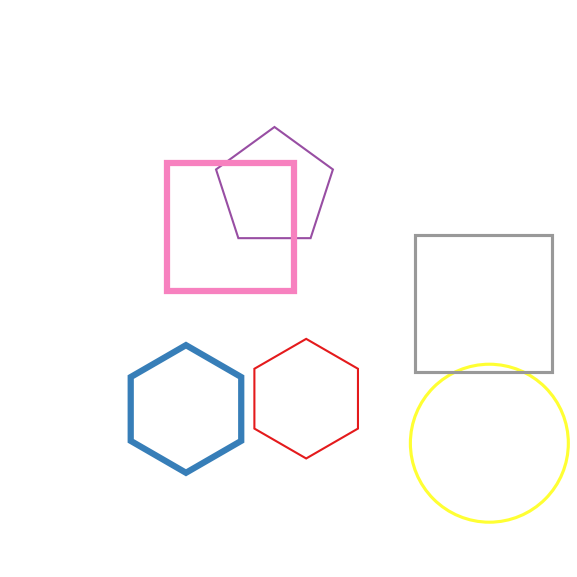[{"shape": "hexagon", "thickness": 1, "radius": 0.52, "center": [0.53, 0.309]}, {"shape": "hexagon", "thickness": 3, "radius": 0.55, "center": [0.322, 0.291]}, {"shape": "pentagon", "thickness": 1, "radius": 0.53, "center": [0.475, 0.673]}, {"shape": "circle", "thickness": 1.5, "radius": 0.68, "center": [0.847, 0.232]}, {"shape": "square", "thickness": 3, "radius": 0.55, "center": [0.399, 0.606]}, {"shape": "square", "thickness": 1.5, "radius": 0.59, "center": [0.838, 0.474]}]